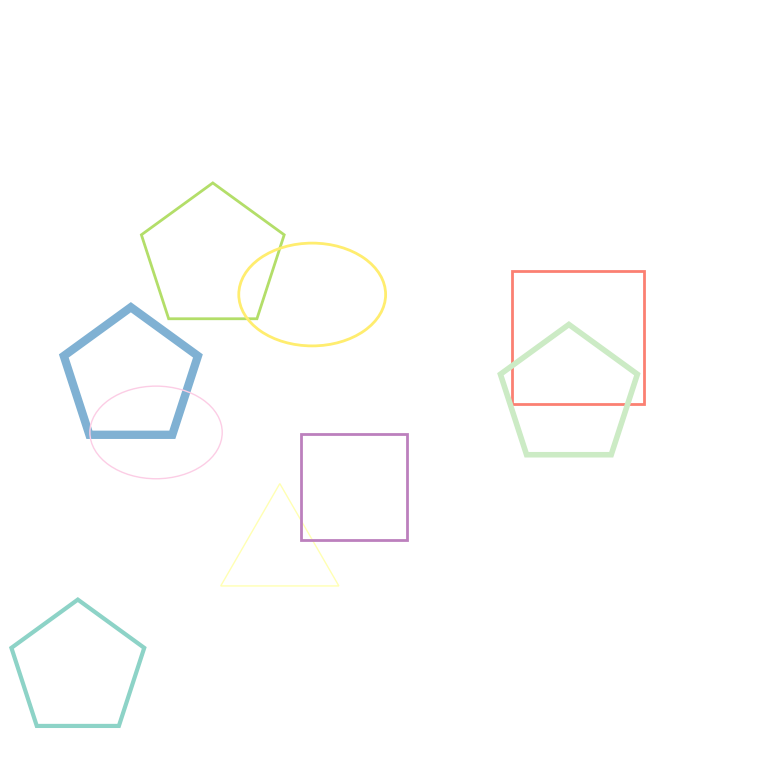[{"shape": "pentagon", "thickness": 1.5, "radius": 0.45, "center": [0.101, 0.131]}, {"shape": "triangle", "thickness": 0.5, "radius": 0.44, "center": [0.363, 0.283]}, {"shape": "square", "thickness": 1, "radius": 0.43, "center": [0.751, 0.562]}, {"shape": "pentagon", "thickness": 3, "radius": 0.46, "center": [0.17, 0.509]}, {"shape": "pentagon", "thickness": 1, "radius": 0.49, "center": [0.276, 0.665]}, {"shape": "oval", "thickness": 0.5, "radius": 0.43, "center": [0.203, 0.438]}, {"shape": "square", "thickness": 1, "radius": 0.35, "center": [0.46, 0.368]}, {"shape": "pentagon", "thickness": 2, "radius": 0.47, "center": [0.739, 0.485]}, {"shape": "oval", "thickness": 1, "radius": 0.48, "center": [0.405, 0.618]}]